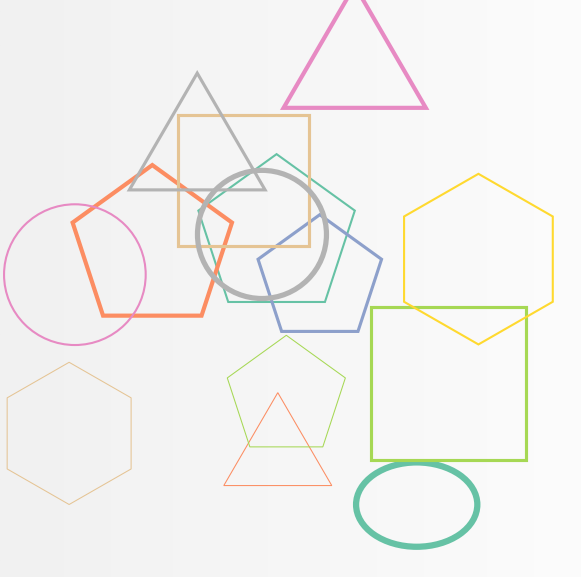[{"shape": "pentagon", "thickness": 1, "radius": 0.71, "center": [0.476, 0.591]}, {"shape": "oval", "thickness": 3, "radius": 0.52, "center": [0.717, 0.125]}, {"shape": "pentagon", "thickness": 2, "radius": 0.72, "center": [0.262, 0.569]}, {"shape": "triangle", "thickness": 0.5, "radius": 0.54, "center": [0.478, 0.212]}, {"shape": "pentagon", "thickness": 1.5, "radius": 0.56, "center": [0.55, 0.516]}, {"shape": "triangle", "thickness": 2, "radius": 0.71, "center": [0.61, 0.883]}, {"shape": "circle", "thickness": 1, "radius": 0.61, "center": [0.129, 0.524]}, {"shape": "square", "thickness": 1.5, "radius": 0.67, "center": [0.772, 0.335]}, {"shape": "pentagon", "thickness": 0.5, "radius": 0.53, "center": [0.493, 0.312]}, {"shape": "hexagon", "thickness": 1, "radius": 0.74, "center": [0.823, 0.55]}, {"shape": "square", "thickness": 1.5, "radius": 0.57, "center": [0.419, 0.686]}, {"shape": "hexagon", "thickness": 0.5, "radius": 0.62, "center": [0.119, 0.249]}, {"shape": "triangle", "thickness": 1.5, "radius": 0.67, "center": [0.339, 0.738]}, {"shape": "circle", "thickness": 2.5, "radius": 0.55, "center": [0.451, 0.593]}]